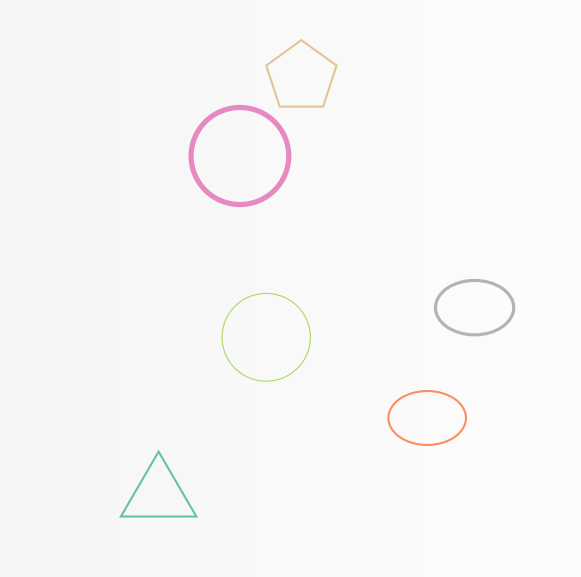[{"shape": "triangle", "thickness": 1, "radius": 0.37, "center": [0.273, 0.142]}, {"shape": "oval", "thickness": 1, "radius": 0.33, "center": [0.735, 0.275]}, {"shape": "circle", "thickness": 2.5, "radius": 0.42, "center": [0.413, 0.729]}, {"shape": "circle", "thickness": 0.5, "radius": 0.38, "center": [0.458, 0.415]}, {"shape": "pentagon", "thickness": 1, "radius": 0.32, "center": [0.519, 0.866]}, {"shape": "oval", "thickness": 1.5, "radius": 0.34, "center": [0.817, 0.466]}]